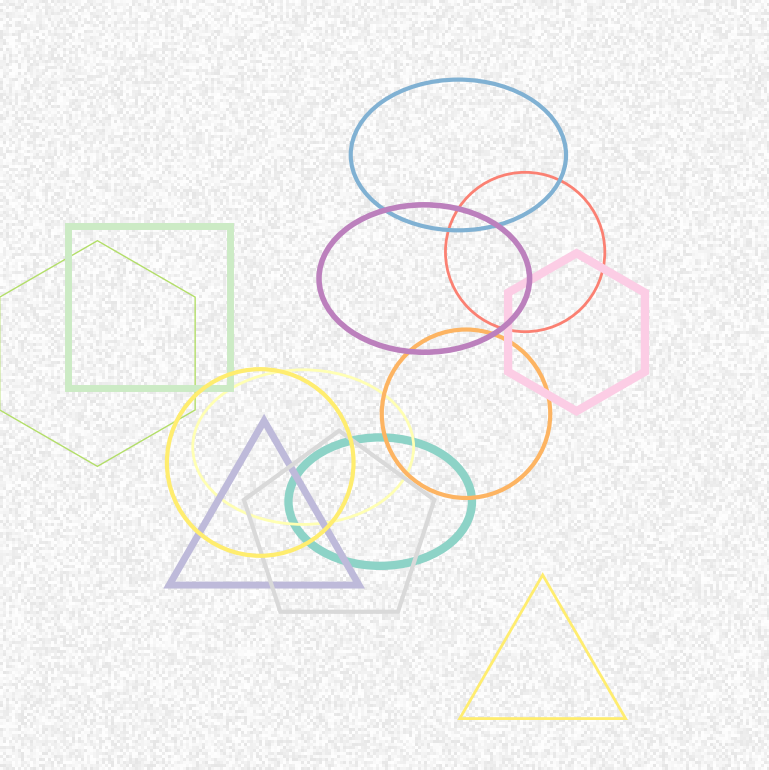[{"shape": "oval", "thickness": 3, "radius": 0.6, "center": [0.494, 0.349]}, {"shape": "oval", "thickness": 1, "radius": 0.72, "center": [0.394, 0.419]}, {"shape": "triangle", "thickness": 2.5, "radius": 0.71, "center": [0.343, 0.311]}, {"shape": "circle", "thickness": 1, "radius": 0.52, "center": [0.682, 0.673]}, {"shape": "oval", "thickness": 1.5, "radius": 0.7, "center": [0.595, 0.799]}, {"shape": "circle", "thickness": 1.5, "radius": 0.55, "center": [0.605, 0.463]}, {"shape": "hexagon", "thickness": 0.5, "radius": 0.73, "center": [0.127, 0.541]}, {"shape": "hexagon", "thickness": 3, "radius": 0.51, "center": [0.749, 0.569]}, {"shape": "pentagon", "thickness": 1.5, "radius": 0.65, "center": [0.44, 0.311]}, {"shape": "oval", "thickness": 2, "radius": 0.68, "center": [0.551, 0.638]}, {"shape": "square", "thickness": 2.5, "radius": 0.53, "center": [0.193, 0.602]}, {"shape": "circle", "thickness": 1.5, "radius": 0.61, "center": [0.338, 0.399]}, {"shape": "triangle", "thickness": 1, "radius": 0.62, "center": [0.705, 0.129]}]